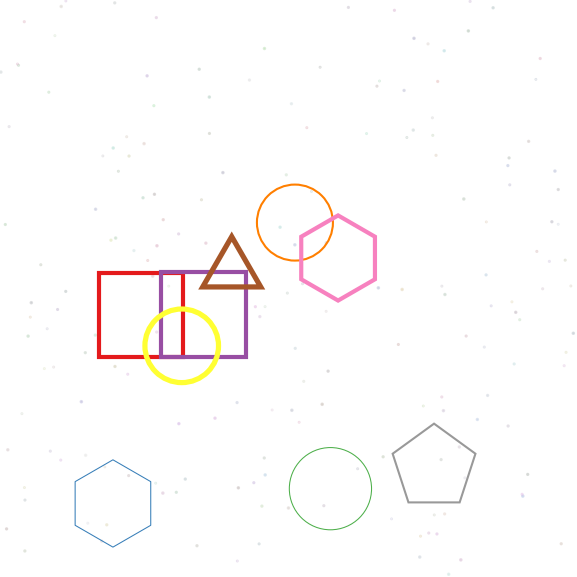[{"shape": "square", "thickness": 2, "radius": 0.36, "center": [0.244, 0.454]}, {"shape": "hexagon", "thickness": 0.5, "radius": 0.38, "center": [0.196, 0.127]}, {"shape": "circle", "thickness": 0.5, "radius": 0.36, "center": [0.572, 0.153]}, {"shape": "square", "thickness": 2, "radius": 0.37, "center": [0.352, 0.455]}, {"shape": "circle", "thickness": 1, "radius": 0.33, "center": [0.511, 0.614]}, {"shape": "circle", "thickness": 2.5, "radius": 0.32, "center": [0.315, 0.4]}, {"shape": "triangle", "thickness": 2.5, "radius": 0.29, "center": [0.401, 0.531]}, {"shape": "hexagon", "thickness": 2, "radius": 0.37, "center": [0.585, 0.552]}, {"shape": "pentagon", "thickness": 1, "radius": 0.38, "center": [0.752, 0.19]}]